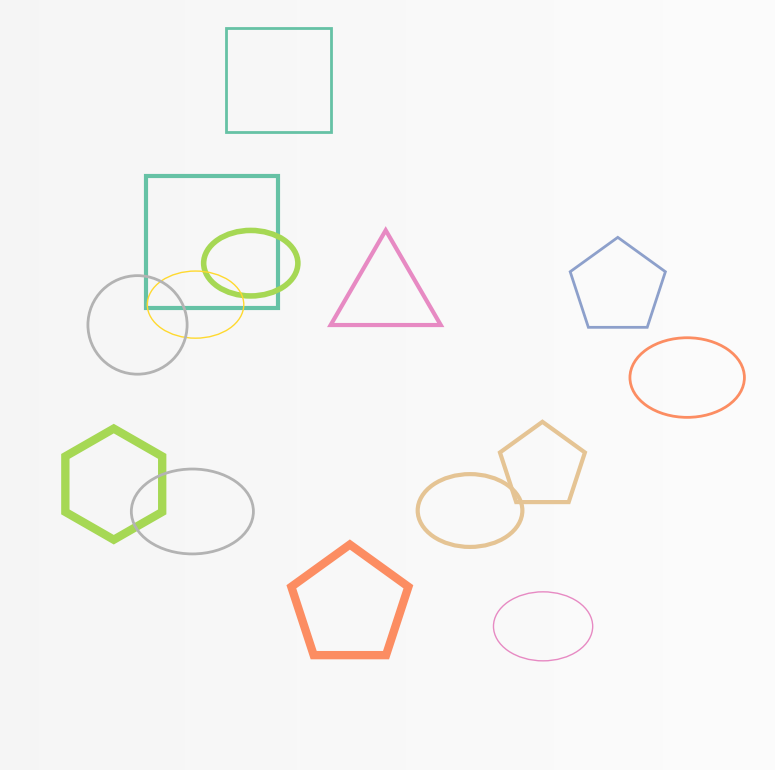[{"shape": "square", "thickness": 1.5, "radius": 0.43, "center": [0.274, 0.686]}, {"shape": "square", "thickness": 1, "radius": 0.34, "center": [0.359, 0.896]}, {"shape": "pentagon", "thickness": 3, "radius": 0.4, "center": [0.451, 0.213]}, {"shape": "oval", "thickness": 1, "radius": 0.37, "center": [0.887, 0.51]}, {"shape": "pentagon", "thickness": 1, "radius": 0.32, "center": [0.797, 0.627]}, {"shape": "oval", "thickness": 0.5, "radius": 0.32, "center": [0.701, 0.187]}, {"shape": "triangle", "thickness": 1.5, "radius": 0.41, "center": [0.498, 0.619]}, {"shape": "hexagon", "thickness": 3, "radius": 0.36, "center": [0.147, 0.371]}, {"shape": "oval", "thickness": 2, "radius": 0.3, "center": [0.324, 0.658]}, {"shape": "oval", "thickness": 0.5, "radius": 0.31, "center": [0.252, 0.604]}, {"shape": "oval", "thickness": 1.5, "radius": 0.34, "center": [0.606, 0.337]}, {"shape": "pentagon", "thickness": 1.5, "radius": 0.29, "center": [0.7, 0.395]}, {"shape": "circle", "thickness": 1, "radius": 0.32, "center": [0.177, 0.578]}, {"shape": "oval", "thickness": 1, "radius": 0.39, "center": [0.248, 0.336]}]